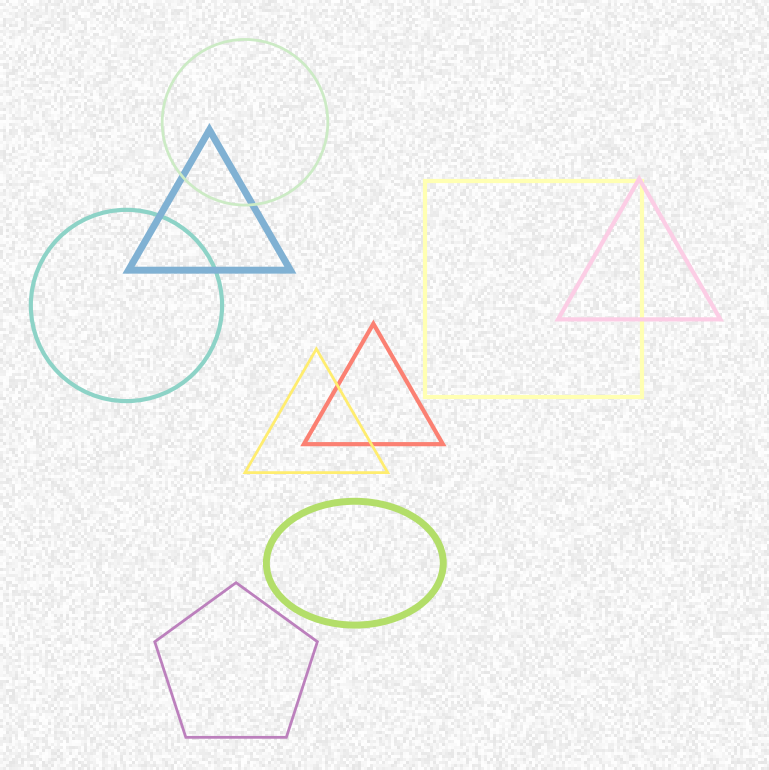[{"shape": "circle", "thickness": 1.5, "radius": 0.62, "center": [0.164, 0.603]}, {"shape": "square", "thickness": 1.5, "radius": 0.7, "center": [0.693, 0.625]}, {"shape": "triangle", "thickness": 1.5, "radius": 0.52, "center": [0.485, 0.475]}, {"shape": "triangle", "thickness": 2.5, "radius": 0.61, "center": [0.272, 0.71]}, {"shape": "oval", "thickness": 2.5, "radius": 0.57, "center": [0.461, 0.269]}, {"shape": "triangle", "thickness": 1.5, "radius": 0.61, "center": [0.83, 0.646]}, {"shape": "pentagon", "thickness": 1, "radius": 0.56, "center": [0.307, 0.132]}, {"shape": "circle", "thickness": 1, "radius": 0.54, "center": [0.318, 0.841]}, {"shape": "triangle", "thickness": 1, "radius": 0.54, "center": [0.411, 0.44]}]